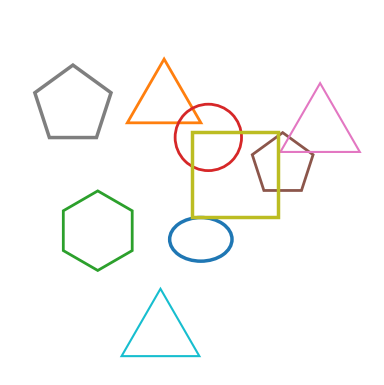[{"shape": "oval", "thickness": 2.5, "radius": 0.4, "center": [0.522, 0.378]}, {"shape": "triangle", "thickness": 2, "radius": 0.55, "center": [0.426, 0.736]}, {"shape": "hexagon", "thickness": 2, "radius": 0.52, "center": [0.254, 0.401]}, {"shape": "circle", "thickness": 2, "radius": 0.43, "center": [0.541, 0.643]}, {"shape": "pentagon", "thickness": 2, "radius": 0.42, "center": [0.734, 0.572]}, {"shape": "triangle", "thickness": 1.5, "radius": 0.6, "center": [0.831, 0.665]}, {"shape": "pentagon", "thickness": 2.5, "radius": 0.52, "center": [0.189, 0.727]}, {"shape": "square", "thickness": 2.5, "radius": 0.56, "center": [0.61, 0.547]}, {"shape": "triangle", "thickness": 1.5, "radius": 0.58, "center": [0.417, 0.133]}]